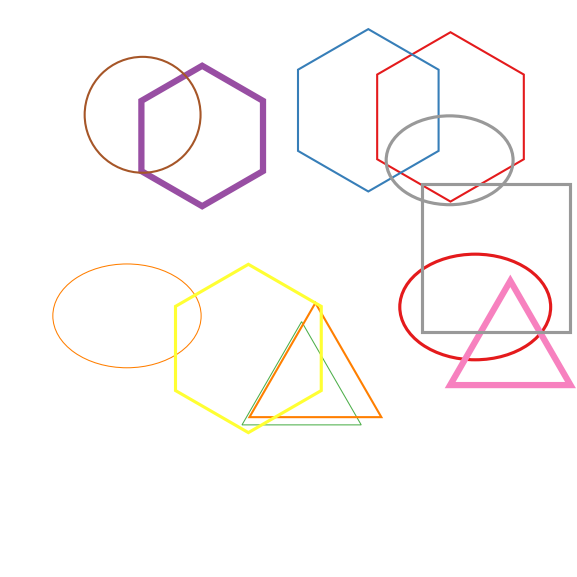[{"shape": "hexagon", "thickness": 1, "radius": 0.73, "center": [0.78, 0.797]}, {"shape": "oval", "thickness": 1.5, "radius": 0.65, "center": [0.823, 0.468]}, {"shape": "hexagon", "thickness": 1, "radius": 0.7, "center": [0.638, 0.808]}, {"shape": "triangle", "thickness": 0.5, "radius": 0.6, "center": [0.522, 0.323]}, {"shape": "hexagon", "thickness": 3, "radius": 0.61, "center": [0.35, 0.764]}, {"shape": "oval", "thickness": 0.5, "radius": 0.64, "center": [0.22, 0.452]}, {"shape": "triangle", "thickness": 1, "radius": 0.66, "center": [0.546, 0.343]}, {"shape": "hexagon", "thickness": 1.5, "radius": 0.73, "center": [0.43, 0.396]}, {"shape": "circle", "thickness": 1, "radius": 0.5, "center": [0.247, 0.8]}, {"shape": "triangle", "thickness": 3, "radius": 0.6, "center": [0.884, 0.392]}, {"shape": "oval", "thickness": 1.5, "radius": 0.55, "center": [0.779, 0.722]}, {"shape": "square", "thickness": 1.5, "radius": 0.64, "center": [0.859, 0.552]}]